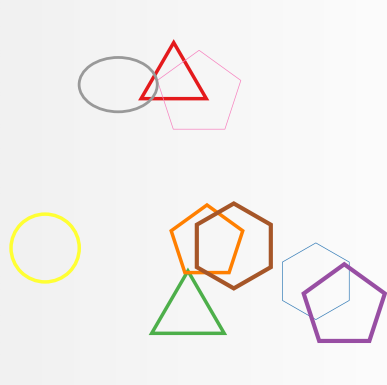[{"shape": "triangle", "thickness": 2.5, "radius": 0.49, "center": [0.448, 0.792]}, {"shape": "hexagon", "thickness": 0.5, "radius": 0.5, "center": [0.815, 0.269]}, {"shape": "triangle", "thickness": 2.5, "radius": 0.54, "center": [0.485, 0.188]}, {"shape": "pentagon", "thickness": 3, "radius": 0.55, "center": [0.888, 0.204]}, {"shape": "pentagon", "thickness": 2.5, "radius": 0.49, "center": [0.534, 0.37]}, {"shape": "circle", "thickness": 2.5, "radius": 0.44, "center": [0.116, 0.356]}, {"shape": "hexagon", "thickness": 3, "radius": 0.55, "center": [0.603, 0.361]}, {"shape": "pentagon", "thickness": 0.5, "radius": 0.57, "center": [0.514, 0.756]}, {"shape": "oval", "thickness": 2, "radius": 0.5, "center": [0.305, 0.78]}]